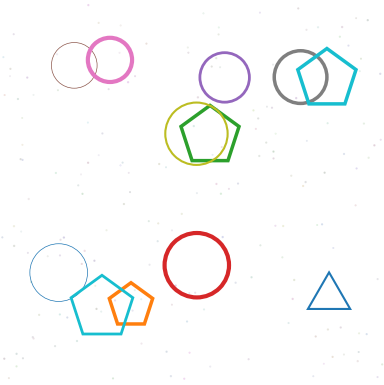[{"shape": "circle", "thickness": 0.5, "radius": 0.37, "center": [0.153, 0.292]}, {"shape": "triangle", "thickness": 1.5, "radius": 0.32, "center": [0.855, 0.229]}, {"shape": "pentagon", "thickness": 2.5, "radius": 0.3, "center": [0.34, 0.206]}, {"shape": "pentagon", "thickness": 2.5, "radius": 0.4, "center": [0.546, 0.647]}, {"shape": "circle", "thickness": 3, "radius": 0.42, "center": [0.511, 0.311]}, {"shape": "circle", "thickness": 2, "radius": 0.32, "center": [0.584, 0.799]}, {"shape": "circle", "thickness": 0.5, "radius": 0.3, "center": [0.193, 0.83]}, {"shape": "circle", "thickness": 3, "radius": 0.29, "center": [0.286, 0.844]}, {"shape": "circle", "thickness": 2.5, "radius": 0.34, "center": [0.781, 0.8]}, {"shape": "circle", "thickness": 1.5, "radius": 0.4, "center": [0.51, 0.653]}, {"shape": "pentagon", "thickness": 2.5, "radius": 0.4, "center": [0.849, 0.794]}, {"shape": "pentagon", "thickness": 2, "radius": 0.42, "center": [0.265, 0.201]}]